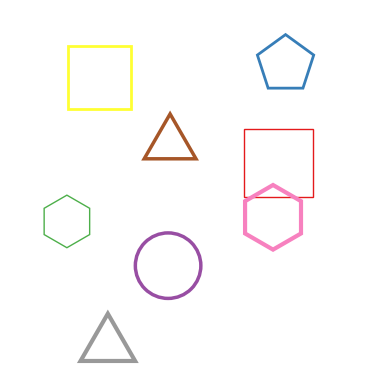[{"shape": "square", "thickness": 1, "radius": 0.44, "center": [0.723, 0.576]}, {"shape": "pentagon", "thickness": 2, "radius": 0.38, "center": [0.742, 0.833]}, {"shape": "hexagon", "thickness": 1, "radius": 0.34, "center": [0.174, 0.425]}, {"shape": "circle", "thickness": 2.5, "radius": 0.43, "center": [0.437, 0.31]}, {"shape": "square", "thickness": 2, "radius": 0.41, "center": [0.259, 0.799]}, {"shape": "triangle", "thickness": 2.5, "radius": 0.39, "center": [0.442, 0.626]}, {"shape": "hexagon", "thickness": 3, "radius": 0.42, "center": [0.709, 0.436]}, {"shape": "triangle", "thickness": 3, "radius": 0.41, "center": [0.28, 0.103]}]